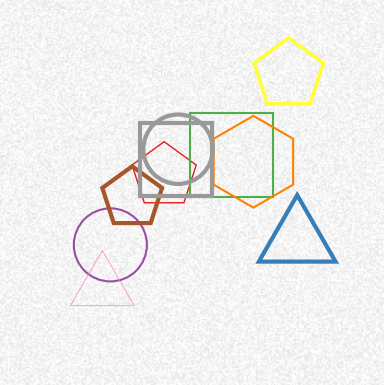[{"shape": "pentagon", "thickness": 1, "radius": 0.44, "center": [0.426, 0.544]}, {"shape": "triangle", "thickness": 3, "radius": 0.58, "center": [0.772, 0.378]}, {"shape": "square", "thickness": 1.5, "radius": 0.54, "center": [0.601, 0.597]}, {"shape": "circle", "thickness": 1.5, "radius": 0.47, "center": [0.287, 0.364]}, {"shape": "hexagon", "thickness": 1.5, "radius": 0.6, "center": [0.658, 0.58]}, {"shape": "pentagon", "thickness": 2.5, "radius": 0.47, "center": [0.75, 0.807]}, {"shape": "pentagon", "thickness": 3, "radius": 0.41, "center": [0.343, 0.487]}, {"shape": "triangle", "thickness": 0.5, "radius": 0.48, "center": [0.266, 0.254]}, {"shape": "circle", "thickness": 3, "radius": 0.45, "center": [0.463, 0.612]}, {"shape": "square", "thickness": 3, "radius": 0.47, "center": [0.457, 0.586]}]